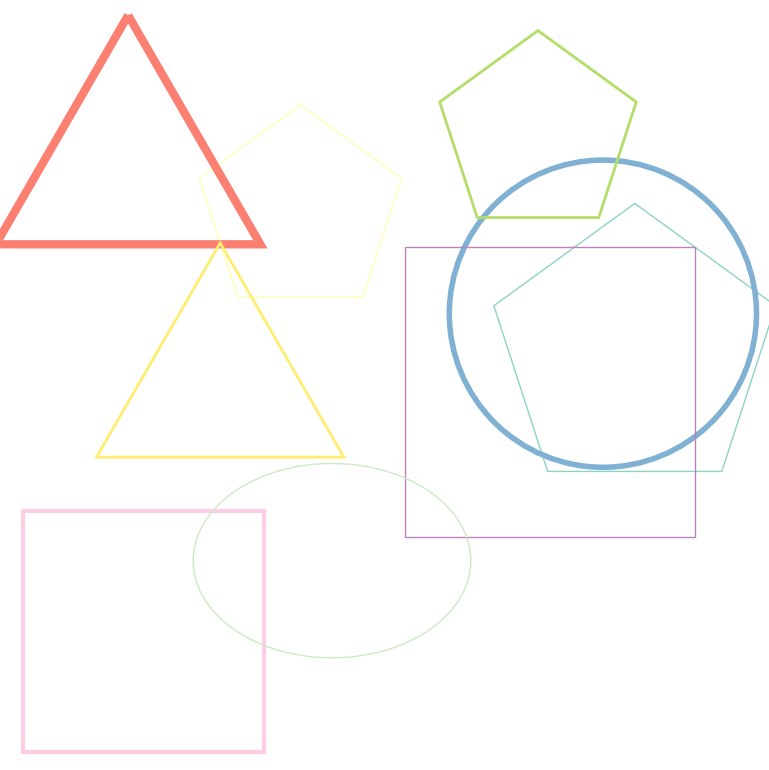[{"shape": "pentagon", "thickness": 0.5, "radius": 0.96, "center": [0.824, 0.543]}, {"shape": "pentagon", "thickness": 0.5, "radius": 0.69, "center": [0.39, 0.726]}, {"shape": "triangle", "thickness": 3, "radius": 0.99, "center": [0.166, 0.782]}, {"shape": "circle", "thickness": 2, "radius": 1.0, "center": [0.783, 0.593]}, {"shape": "pentagon", "thickness": 1, "radius": 0.67, "center": [0.699, 0.826]}, {"shape": "square", "thickness": 1.5, "radius": 0.78, "center": [0.187, 0.18]}, {"shape": "square", "thickness": 0.5, "radius": 0.94, "center": [0.714, 0.491]}, {"shape": "oval", "thickness": 0.5, "radius": 0.9, "center": [0.431, 0.272]}, {"shape": "triangle", "thickness": 1, "radius": 0.93, "center": [0.286, 0.499]}]